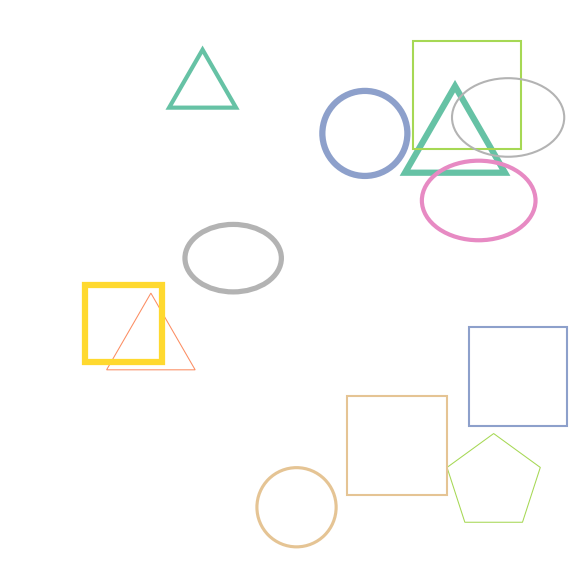[{"shape": "triangle", "thickness": 2, "radius": 0.33, "center": [0.351, 0.846]}, {"shape": "triangle", "thickness": 3, "radius": 0.5, "center": [0.788, 0.75]}, {"shape": "triangle", "thickness": 0.5, "radius": 0.44, "center": [0.261, 0.403]}, {"shape": "circle", "thickness": 3, "radius": 0.37, "center": [0.632, 0.768]}, {"shape": "square", "thickness": 1, "radius": 0.42, "center": [0.896, 0.347]}, {"shape": "oval", "thickness": 2, "radius": 0.49, "center": [0.829, 0.652]}, {"shape": "square", "thickness": 1, "radius": 0.47, "center": [0.808, 0.834]}, {"shape": "pentagon", "thickness": 0.5, "radius": 0.42, "center": [0.855, 0.163]}, {"shape": "square", "thickness": 3, "radius": 0.33, "center": [0.213, 0.439]}, {"shape": "circle", "thickness": 1.5, "radius": 0.34, "center": [0.513, 0.121]}, {"shape": "square", "thickness": 1, "radius": 0.43, "center": [0.688, 0.227]}, {"shape": "oval", "thickness": 1, "radius": 0.49, "center": [0.88, 0.796]}, {"shape": "oval", "thickness": 2.5, "radius": 0.42, "center": [0.404, 0.552]}]